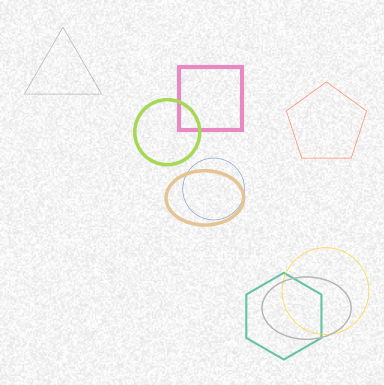[{"shape": "hexagon", "thickness": 1.5, "radius": 0.56, "center": [0.737, 0.179]}, {"shape": "pentagon", "thickness": 0.5, "radius": 0.55, "center": [0.848, 0.678]}, {"shape": "circle", "thickness": 0.5, "radius": 0.4, "center": [0.555, 0.509]}, {"shape": "square", "thickness": 3, "radius": 0.41, "center": [0.546, 0.744]}, {"shape": "circle", "thickness": 2.5, "radius": 0.42, "center": [0.434, 0.657]}, {"shape": "circle", "thickness": 0.5, "radius": 0.56, "center": [0.845, 0.244]}, {"shape": "oval", "thickness": 2.5, "radius": 0.5, "center": [0.532, 0.486]}, {"shape": "triangle", "thickness": 0.5, "radius": 0.58, "center": [0.164, 0.814]}, {"shape": "oval", "thickness": 1, "radius": 0.58, "center": [0.796, 0.2]}]